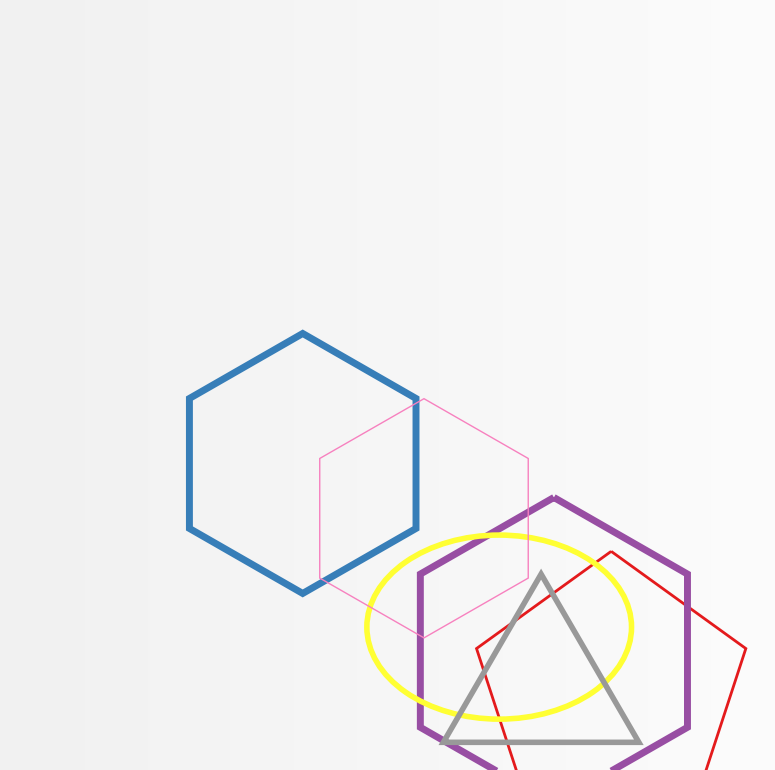[{"shape": "pentagon", "thickness": 1, "radius": 0.91, "center": [0.789, 0.101]}, {"shape": "hexagon", "thickness": 2.5, "radius": 0.84, "center": [0.391, 0.398]}, {"shape": "hexagon", "thickness": 2.5, "radius": 1.0, "center": [0.715, 0.155]}, {"shape": "oval", "thickness": 2, "radius": 0.85, "center": [0.644, 0.186]}, {"shape": "hexagon", "thickness": 0.5, "radius": 0.78, "center": [0.547, 0.327]}, {"shape": "triangle", "thickness": 2, "radius": 0.73, "center": [0.698, 0.109]}]